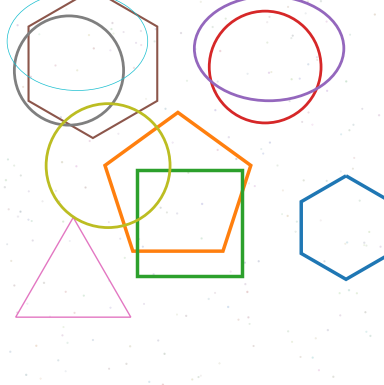[{"shape": "hexagon", "thickness": 2.5, "radius": 0.67, "center": [0.899, 0.409]}, {"shape": "pentagon", "thickness": 2.5, "radius": 1.0, "center": [0.462, 0.509]}, {"shape": "square", "thickness": 2.5, "radius": 0.68, "center": [0.493, 0.42]}, {"shape": "circle", "thickness": 2, "radius": 0.73, "center": [0.689, 0.826]}, {"shape": "oval", "thickness": 2, "radius": 0.97, "center": [0.699, 0.874]}, {"shape": "hexagon", "thickness": 1.5, "radius": 0.97, "center": [0.241, 0.835]}, {"shape": "triangle", "thickness": 1, "radius": 0.86, "center": [0.19, 0.263]}, {"shape": "circle", "thickness": 2, "radius": 0.71, "center": [0.179, 0.817]}, {"shape": "circle", "thickness": 2, "radius": 0.8, "center": [0.281, 0.57]}, {"shape": "oval", "thickness": 0.5, "radius": 0.91, "center": [0.201, 0.893]}]